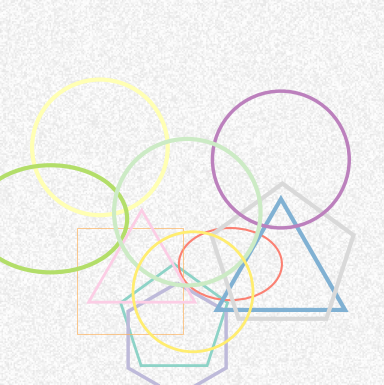[{"shape": "pentagon", "thickness": 2, "radius": 0.73, "center": [0.452, 0.168]}, {"shape": "circle", "thickness": 3, "radius": 0.88, "center": [0.259, 0.617]}, {"shape": "hexagon", "thickness": 2.5, "radius": 0.73, "center": [0.46, 0.118]}, {"shape": "oval", "thickness": 1.5, "radius": 0.67, "center": [0.598, 0.314]}, {"shape": "triangle", "thickness": 3, "radius": 0.96, "center": [0.73, 0.291]}, {"shape": "square", "thickness": 0.5, "radius": 0.69, "center": [0.338, 0.269]}, {"shape": "oval", "thickness": 3, "radius": 0.99, "center": [0.131, 0.432]}, {"shape": "triangle", "thickness": 2, "radius": 0.8, "center": [0.368, 0.295]}, {"shape": "pentagon", "thickness": 3, "radius": 0.97, "center": [0.734, 0.329]}, {"shape": "circle", "thickness": 2.5, "radius": 0.89, "center": [0.729, 0.586]}, {"shape": "circle", "thickness": 3, "radius": 0.95, "center": [0.486, 0.449]}, {"shape": "circle", "thickness": 2, "radius": 0.78, "center": [0.501, 0.242]}]